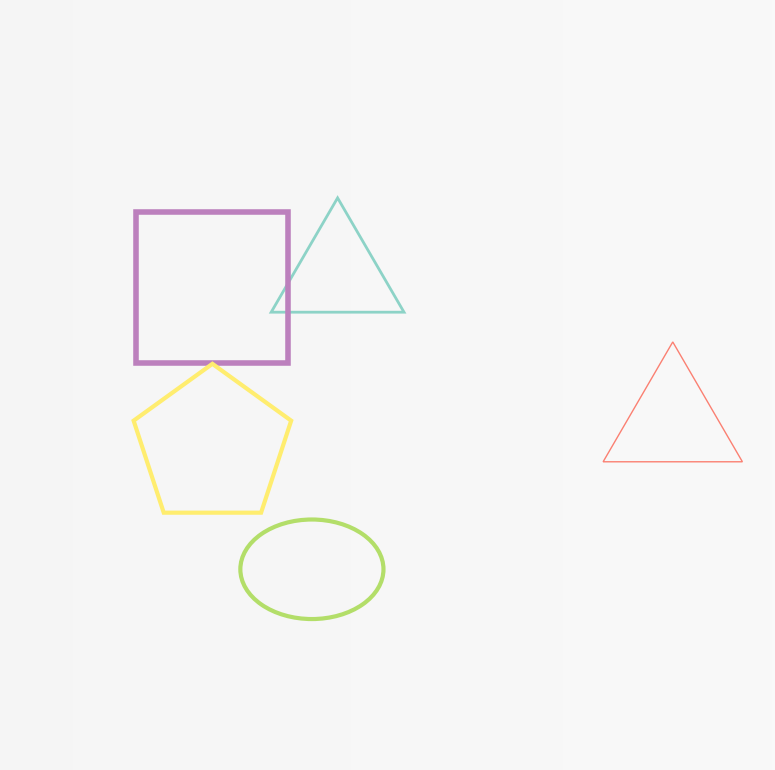[{"shape": "triangle", "thickness": 1, "radius": 0.49, "center": [0.436, 0.644]}, {"shape": "triangle", "thickness": 0.5, "radius": 0.52, "center": [0.868, 0.452]}, {"shape": "oval", "thickness": 1.5, "radius": 0.46, "center": [0.402, 0.261]}, {"shape": "square", "thickness": 2, "radius": 0.49, "center": [0.274, 0.627]}, {"shape": "pentagon", "thickness": 1.5, "radius": 0.53, "center": [0.274, 0.421]}]